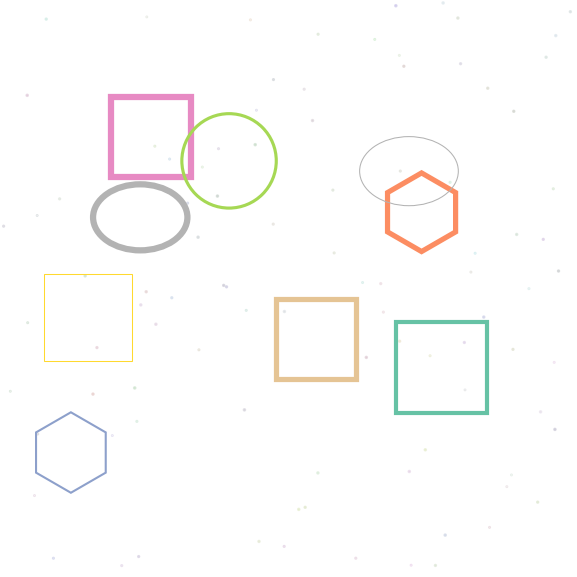[{"shape": "square", "thickness": 2, "radius": 0.39, "center": [0.764, 0.363]}, {"shape": "hexagon", "thickness": 2.5, "radius": 0.34, "center": [0.73, 0.632]}, {"shape": "hexagon", "thickness": 1, "radius": 0.35, "center": [0.123, 0.216]}, {"shape": "square", "thickness": 3, "radius": 0.35, "center": [0.262, 0.761]}, {"shape": "circle", "thickness": 1.5, "radius": 0.41, "center": [0.397, 0.721]}, {"shape": "square", "thickness": 0.5, "radius": 0.38, "center": [0.152, 0.449]}, {"shape": "square", "thickness": 2.5, "radius": 0.35, "center": [0.547, 0.413]}, {"shape": "oval", "thickness": 3, "radius": 0.41, "center": [0.243, 0.623]}, {"shape": "oval", "thickness": 0.5, "radius": 0.43, "center": [0.708, 0.703]}]